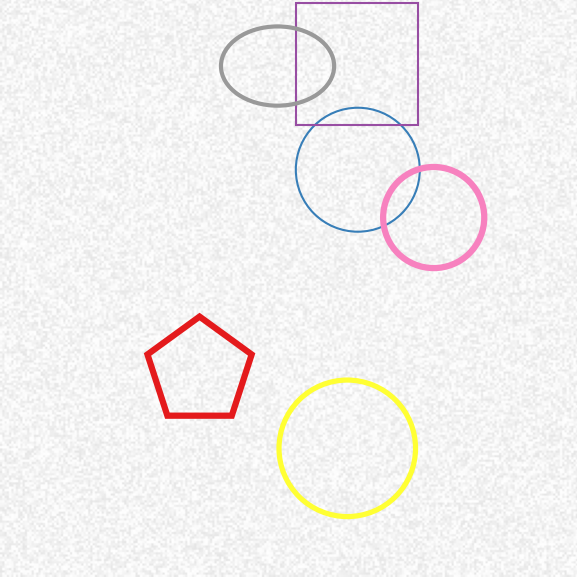[{"shape": "pentagon", "thickness": 3, "radius": 0.47, "center": [0.346, 0.356]}, {"shape": "circle", "thickness": 1, "radius": 0.54, "center": [0.62, 0.705]}, {"shape": "square", "thickness": 1, "radius": 0.53, "center": [0.618, 0.888]}, {"shape": "circle", "thickness": 2.5, "radius": 0.59, "center": [0.601, 0.223]}, {"shape": "circle", "thickness": 3, "radius": 0.44, "center": [0.751, 0.622]}, {"shape": "oval", "thickness": 2, "radius": 0.49, "center": [0.481, 0.885]}]